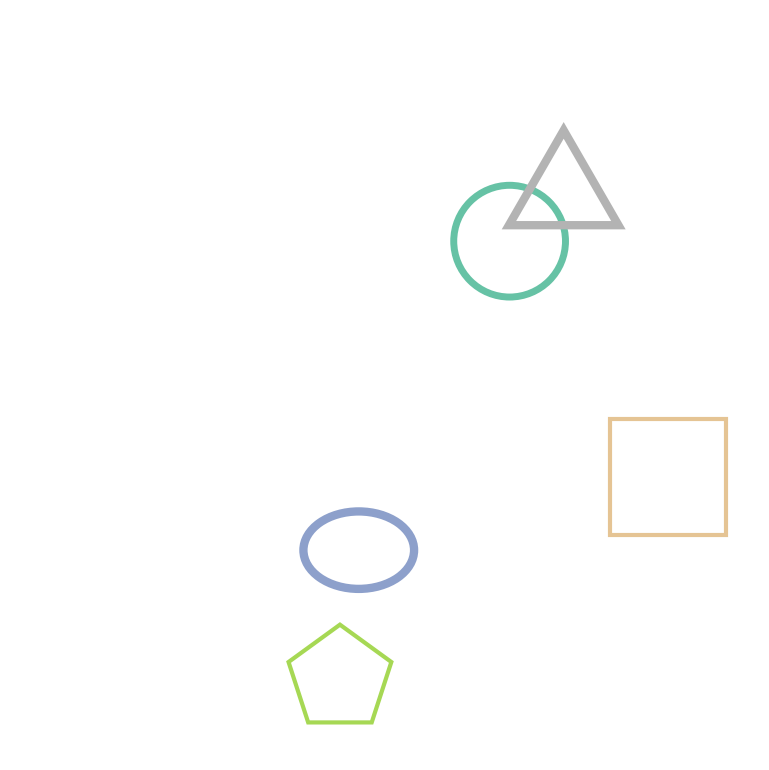[{"shape": "circle", "thickness": 2.5, "radius": 0.36, "center": [0.662, 0.687]}, {"shape": "oval", "thickness": 3, "radius": 0.36, "center": [0.466, 0.286]}, {"shape": "pentagon", "thickness": 1.5, "radius": 0.35, "center": [0.441, 0.119]}, {"shape": "square", "thickness": 1.5, "radius": 0.37, "center": [0.868, 0.38]}, {"shape": "triangle", "thickness": 3, "radius": 0.41, "center": [0.732, 0.749]}]